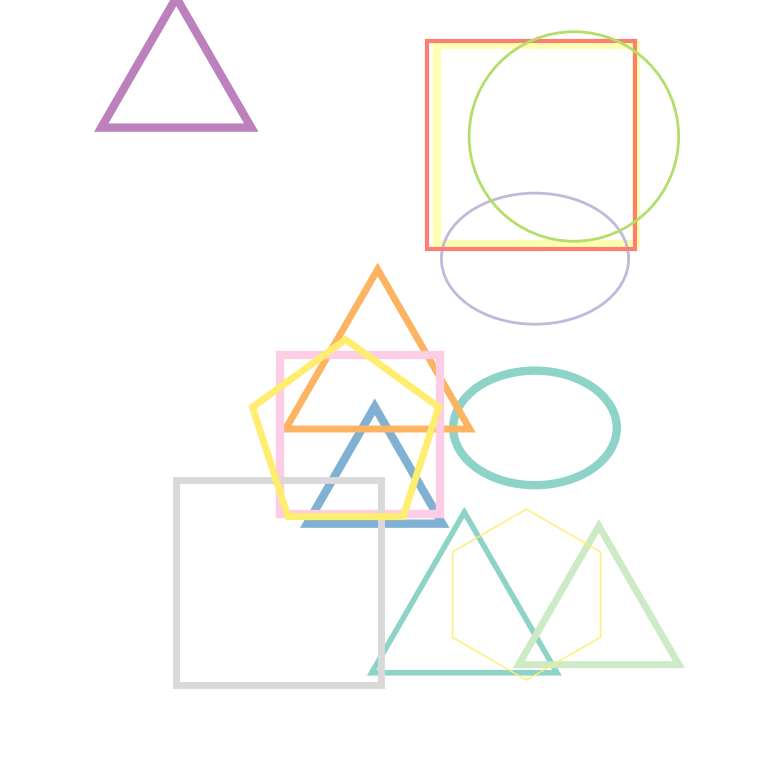[{"shape": "oval", "thickness": 3, "radius": 0.53, "center": [0.695, 0.444]}, {"shape": "triangle", "thickness": 2, "radius": 0.69, "center": [0.603, 0.196]}, {"shape": "square", "thickness": 3, "radius": 0.64, "center": [0.697, 0.812]}, {"shape": "oval", "thickness": 1, "radius": 0.61, "center": [0.695, 0.664]}, {"shape": "square", "thickness": 1.5, "radius": 0.68, "center": [0.69, 0.812]}, {"shape": "triangle", "thickness": 3, "radius": 0.51, "center": [0.487, 0.371]}, {"shape": "triangle", "thickness": 2.5, "radius": 0.69, "center": [0.49, 0.512]}, {"shape": "circle", "thickness": 1, "radius": 0.68, "center": [0.745, 0.823]}, {"shape": "square", "thickness": 3, "radius": 0.52, "center": [0.467, 0.436]}, {"shape": "square", "thickness": 2.5, "radius": 0.67, "center": [0.362, 0.243]}, {"shape": "triangle", "thickness": 3, "radius": 0.56, "center": [0.229, 0.89]}, {"shape": "triangle", "thickness": 2.5, "radius": 0.6, "center": [0.778, 0.197]}, {"shape": "hexagon", "thickness": 0.5, "radius": 0.55, "center": [0.684, 0.228]}, {"shape": "pentagon", "thickness": 2.5, "radius": 0.64, "center": [0.449, 0.432]}]